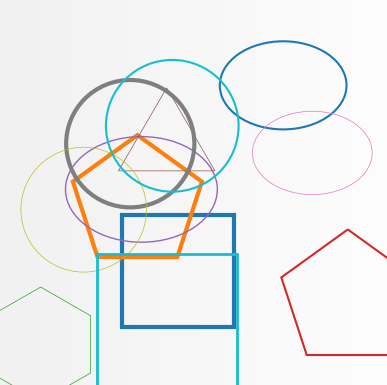[{"shape": "square", "thickness": 3, "radius": 0.72, "center": [0.46, 0.296]}, {"shape": "oval", "thickness": 1.5, "radius": 0.82, "center": [0.731, 0.778]}, {"shape": "pentagon", "thickness": 3, "radius": 0.88, "center": [0.355, 0.474]}, {"shape": "hexagon", "thickness": 0.5, "radius": 0.74, "center": [0.105, 0.106]}, {"shape": "pentagon", "thickness": 1.5, "radius": 0.9, "center": [0.898, 0.224]}, {"shape": "oval", "thickness": 1, "radius": 0.98, "center": [0.365, 0.508]}, {"shape": "triangle", "thickness": 0.5, "radius": 0.72, "center": [0.43, 0.628]}, {"shape": "oval", "thickness": 0.5, "radius": 0.77, "center": [0.806, 0.603]}, {"shape": "circle", "thickness": 3, "radius": 0.83, "center": [0.336, 0.627]}, {"shape": "circle", "thickness": 0.5, "radius": 0.81, "center": [0.216, 0.455]}, {"shape": "square", "thickness": 2, "radius": 0.91, "center": [0.432, 0.159]}, {"shape": "circle", "thickness": 1.5, "radius": 0.86, "center": [0.445, 0.673]}]